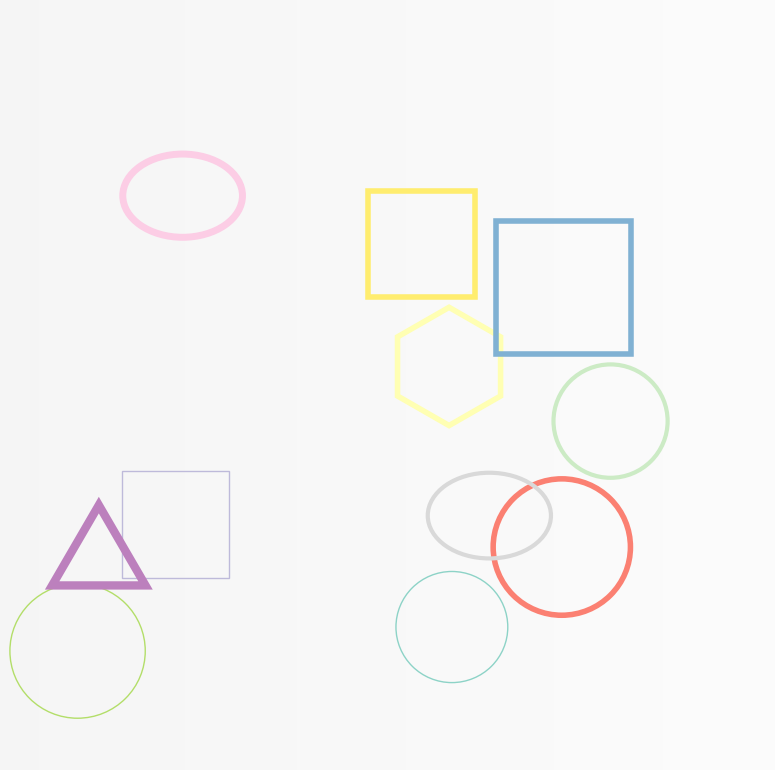[{"shape": "circle", "thickness": 0.5, "radius": 0.36, "center": [0.583, 0.186]}, {"shape": "hexagon", "thickness": 2, "radius": 0.38, "center": [0.579, 0.524]}, {"shape": "square", "thickness": 0.5, "radius": 0.35, "center": [0.227, 0.319]}, {"shape": "circle", "thickness": 2, "radius": 0.44, "center": [0.725, 0.29]}, {"shape": "square", "thickness": 2, "radius": 0.43, "center": [0.727, 0.627]}, {"shape": "circle", "thickness": 0.5, "radius": 0.44, "center": [0.1, 0.155]}, {"shape": "oval", "thickness": 2.5, "radius": 0.39, "center": [0.236, 0.746]}, {"shape": "oval", "thickness": 1.5, "radius": 0.4, "center": [0.631, 0.33]}, {"shape": "triangle", "thickness": 3, "radius": 0.35, "center": [0.128, 0.274]}, {"shape": "circle", "thickness": 1.5, "radius": 0.37, "center": [0.788, 0.453]}, {"shape": "square", "thickness": 2, "radius": 0.35, "center": [0.544, 0.683]}]